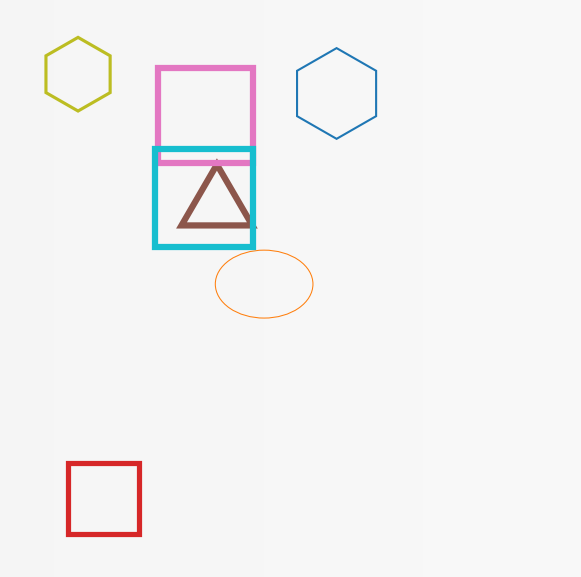[{"shape": "hexagon", "thickness": 1, "radius": 0.39, "center": [0.579, 0.837]}, {"shape": "oval", "thickness": 0.5, "radius": 0.42, "center": [0.454, 0.507]}, {"shape": "square", "thickness": 2.5, "radius": 0.31, "center": [0.178, 0.136]}, {"shape": "triangle", "thickness": 3, "radius": 0.35, "center": [0.373, 0.644]}, {"shape": "square", "thickness": 3, "radius": 0.41, "center": [0.354, 0.799]}, {"shape": "hexagon", "thickness": 1.5, "radius": 0.32, "center": [0.134, 0.871]}, {"shape": "square", "thickness": 3, "radius": 0.42, "center": [0.351, 0.656]}]